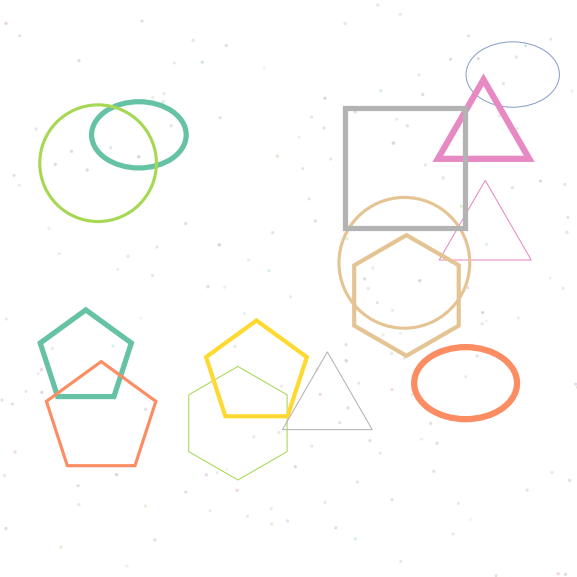[{"shape": "pentagon", "thickness": 2.5, "radius": 0.41, "center": [0.149, 0.38]}, {"shape": "oval", "thickness": 2.5, "radius": 0.41, "center": [0.241, 0.766]}, {"shape": "pentagon", "thickness": 1.5, "radius": 0.5, "center": [0.175, 0.273]}, {"shape": "oval", "thickness": 3, "radius": 0.45, "center": [0.806, 0.336]}, {"shape": "oval", "thickness": 0.5, "radius": 0.4, "center": [0.888, 0.87]}, {"shape": "triangle", "thickness": 3, "radius": 0.46, "center": [0.837, 0.77]}, {"shape": "triangle", "thickness": 0.5, "radius": 0.46, "center": [0.84, 0.595]}, {"shape": "hexagon", "thickness": 0.5, "radius": 0.49, "center": [0.412, 0.266]}, {"shape": "circle", "thickness": 1.5, "radius": 0.51, "center": [0.17, 0.717]}, {"shape": "pentagon", "thickness": 2, "radius": 0.46, "center": [0.444, 0.352]}, {"shape": "hexagon", "thickness": 2, "radius": 0.52, "center": [0.704, 0.487]}, {"shape": "circle", "thickness": 1.5, "radius": 0.57, "center": [0.7, 0.544]}, {"shape": "triangle", "thickness": 0.5, "radius": 0.45, "center": [0.567, 0.3]}, {"shape": "square", "thickness": 2.5, "radius": 0.52, "center": [0.701, 0.708]}]